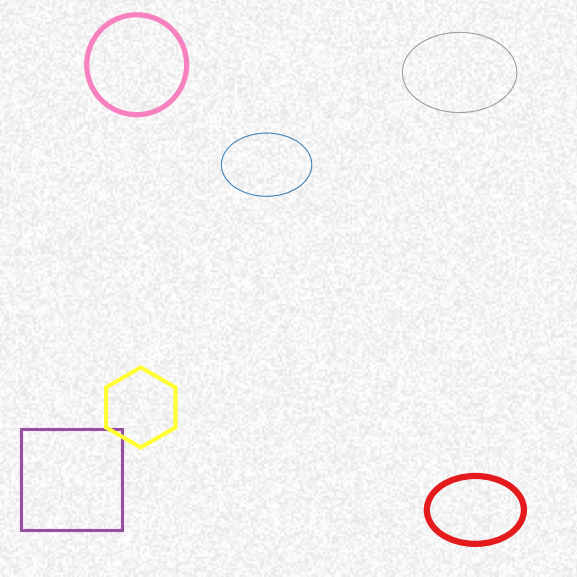[{"shape": "oval", "thickness": 3, "radius": 0.42, "center": [0.823, 0.116]}, {"shape": "oval", "thickness": 0.5, "radius": 0.39, "center": [0.462, 0.714]}, {"shape": "square", "thickness": 1.5, "radius": 0.44, "center": [0.124, 0.169]}, {"shape": "hexagon", "thickness": 2, "radius": 0.35, "center": [0.244, 0.294]}, {"shape": "circle", "thickness": 2.5, "radius": 0.43, "center": [0.237, 0.887]}, {"shape": "oval", "thickness": 0.5, "radius": 0.5, "center": [0.796, 0.874]}]